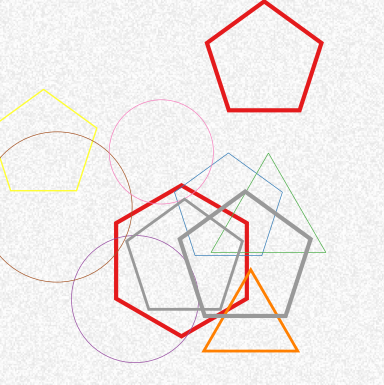[{"shape": "hexagon", "thickness": 3, "radius": 0.98, "center": [0.471, 0.322]}, {"shape": "pentagon", "thickness": 3, "radius": 0.78, "center": [0.686, 0.84]}, {"shape": "pentagon", "thickness": 0.5, "radius": 0.74, "center": [0.593, 0.455]}, {"shape": "triangle", "thickness": 0.5, "radius": 0.86, "center": [0.697, 0.43]}, {"shape": "circle", "thickness": 0.5, "radius": 0.83, "center": [0.351, 0.223]}, {"shape": "triangle", "thickness": 2, "radius": 0.7, "center": [0.651, 0.159]}, {"shape": "pentagon", "thickness": 1, "radius": 0.73, "center": [0.113, 0.622]}, {"shape": "circle", "thickness": 0.5, "radius": 0.98, "center": [0.148, 0.462]}, {"shape": "circle", "thickness": 0.5, "radius": 0.68, "center": [0.419, 0.606]}, {"shape": "pentagon", "thickness": 3, "radius": 0.89, "center": [0.637, 0.324]}, {"shape": "pentagon", "thickness": 2, "radius": 0.79, "center": [0.479, 0.325]}]